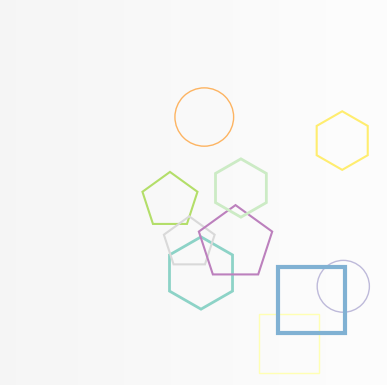[{"shape": "hexagon", "thickness": 2, "radius": 0.47, "center": [0.519, 0.291]}, {"shape": "square", "thickness": 1, "radius": 0.38, "center": [0.746, 0.107]}, {"shape": "circle", "thickness": 1, "radius": 0.34, "center": [0.886, 0.256]}, {"shape": "square", "thickness": 3, "radius": 0.43, "center": [0.804, 0.221]}, {"shape": "circle", "thickness": 1, "radius": 0.38, "center": [0.527, 0.696]}, {"shape": "pentagon", "thickness": 1.5, "radius": 0.37, "center": [0.439, 0.479]}, {"shape": "pentagon", "thickness": 1.5, "radius": 0.34, "center": [0.488, 0.369]}, {"shape": "pentagon", "thickness": 1.5, "radius": 0.5, "center": [0.608, 0.368]}, {"shape": "hexagon", "thickness": 2, "radius": 0.38, "center": [0.622, 0.512]}, {"shape": "hexagon", "thickness": 1.5, "radius": 0.38, "center": [0.883, 0.635]}]